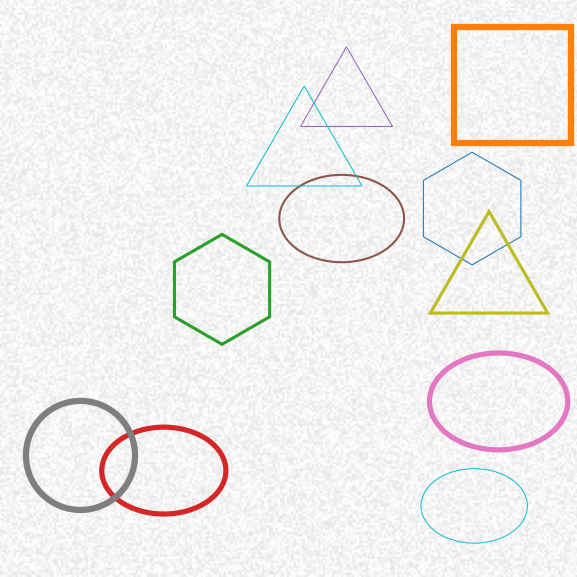[{"shape": "hexagon", "thickness": 0.5, "radius": 0.49, "center": [0.818, 0.638]}, {"shape": "square", "thickness": 3, "radius": 0.5, "center": [0.887, 0.852]}, {"shape": "hexagon", "thickness": 1.5, "radius": 0.48, "center": [0.384, 0.498]}, {"shape": "oval", "thickness": 2.5, "radius": 0.54, "center": [0.284, 0.184]}, {"shape": "triangle", "thickness": 0.5, "radius": 0.46, "center": [0.6, 0.826]}, {"shape": "oval", "thickness": 1, "radius": 0.54, "center": [0.592, 0.621]}, {"shape": "oval", "thickness": 2.5, "radius": 0.6, "center": [0.863, 0.304]}, {"shape": "circle", "thickness": 3, "radius": 0.47, "center": [0.139, 0.211]}, {"shape": "triangle", "thickness": 1.5, "radius": 0.59, "center": [0.847, 0.516]}, {"shape": "oval", "thickness": 0.5, "radius": 0.46, "center": [0.821, 0.123]}, {"shape": "triangle", "thickness": 0.5, "radius": 0.58, "center": [0.527, 0.735]}]